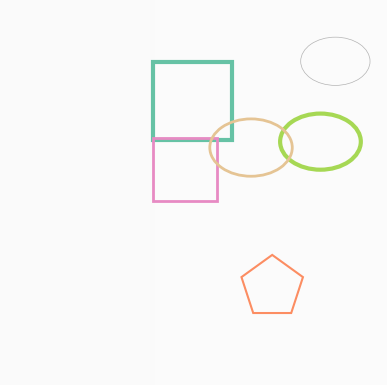[{"shape": "square", "thickness": 3, "radius": 0.51, "center": [0.497, 0.737]}, {"shape": "pentagon", "thickness": 1.5, "radius": 0.42, "center": [0.702, 0.254]}, {"shape": "square", "thickness": 2, "radius": 0.41, "center": [0.477, 0.56]}, {"shape": "oval", "thickness": 3, "radius": 0.52, "center": [0.827, 0.632]}, {"shape": "oval", "thickness": 2, "radius": 0.53, "center": [0.648, 0.617]}, {"shape": "oval", "thickness": 0.5, "radius": 0.45, "center": [0.865, 0.841]}]